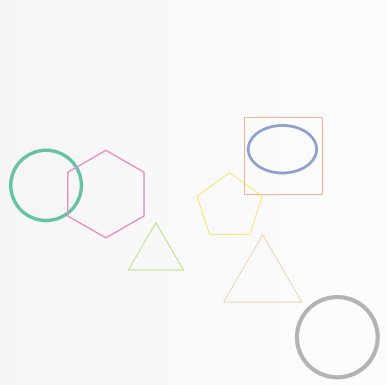[{"shape": "circle", "thickness": 2.5, "radius": 0.46, "center": [0.119, 0.518]}, {"shape": "square", "thickness": 0.5, "radius": 0.5, "center": [0.73, 0.596]}, {"shape": "oval", "thickness": 2, "radius": 0.44, "center": [0.729, 0.612]}, {"shape": "hexagon", "thickness": 1, "radius": 0.57, "center": [0.273, 0.496]}, {"shape": "triangle", "thickness": 0.5, "radius": 0.41, "center": [0.402, 0.34]}, {"shape": "pentagon", "thickness": 0.5, "radius": 0.44, "center": [0.593, 0.463]}, {"shape": "triangle", "thickness": 0.5, "radius": 0.58, "center": [0.678, 0.274]}, {"shape": "circle", "thickness": 3, "radius": 0.52, "center": [0.87, 0.124]}]